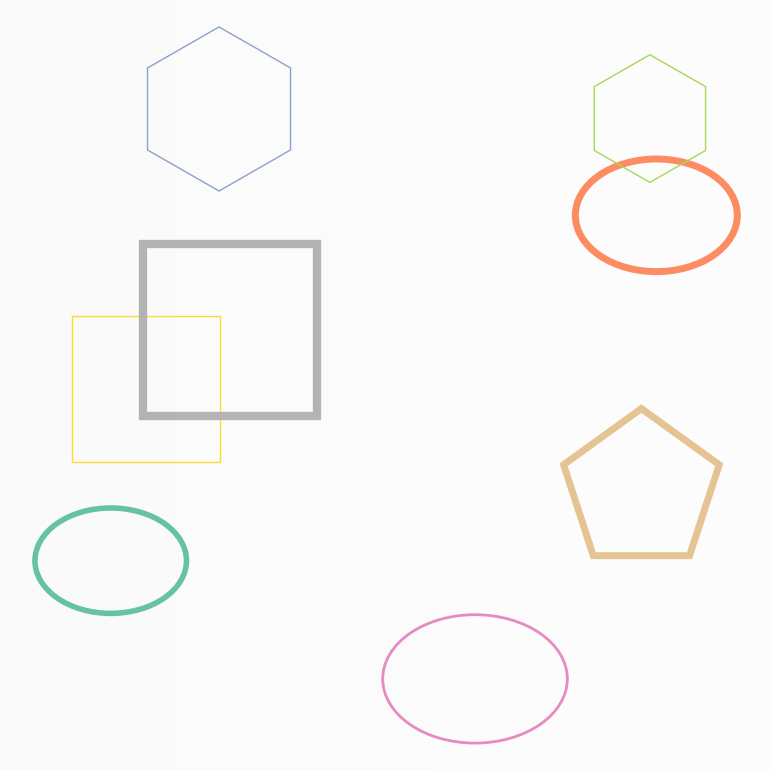[{"shape": "oval", "thickness": 2, "radius": 0.49, "center": [0.143, 0.272]}, {"shape": "oval", "thickness": 2.5, "radius": 0.52, "center": [0.847, 0.72]}, {"shape": "hexagon", "thickness": 0.5, "radius": 0.53, "center": [0.283, 0.858]}, {"shape": "oval", "thickness": 1, "radius": 0.6, "center": [0.613, 0.118]}, {"shape": "hexagon", "thickness": 0.5, "radius": 0.41, "center": [0.839, 0.846]}, {"shape": "square", "thickness": 0.5, "radius": 0.47, "center": [0.188, 0.495]}, {"shape": "pentagon", "thickness": 2.5, "radius": 0.53, "center": [0.828, 0.364]}, {"shape": "square", "thickness": 3, "radius": 0.56, "center": [0.297, 0.571]}]